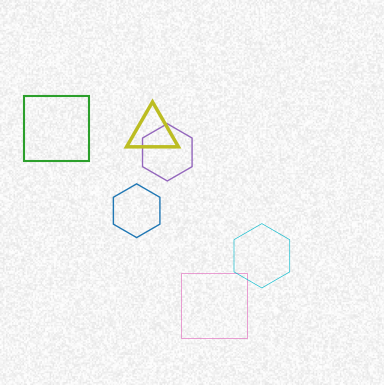[{"shape": "hexagon", "thickness": 1, "radius": 0.35, "center": [0.355, 0.453]}, {"shape": "square", "thickness": 1.5, "radius": 0.42, "center": [0.146, 0.667]}, {"shape": "hexagon", "thickness": 1, "radius": 0.37, "center": [0.435, 0.604]}, {"shape": "square", "thickness": 0.5, "radius": 0.42, "center": [0.556, 0.206]}, {"shape": "triangle", "thickness": 2.5, "radius": 0.39, "center": [0.396, 0.658]}, {"shape": "hexagon", "thickness": 0.5, "radius": 0.42, "center": [0.68, 0.336]}]